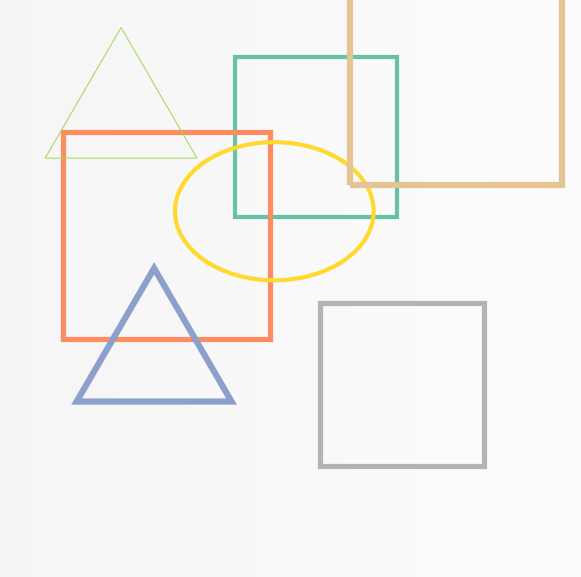[{"shape": "square", "thickness": 2, "radius": 0.7, "center": [0.544, 0.762]}, {"shape": "square", "thickness": 2.5, "radius": 0.89, "center": [0.287, 0.591]}, {"shape": "triangle", "thickness": 3, "radius": 0.77, "center": [0.265, 0.381]}, {"shape": "triangle", "thickness": 0.5, "radius": 0.75, "center": [0.208, 0.801]}, {"shape": "oval", "thickness": 2, "radius": 0.85, "center": [0.472, 0.633]}, {"shape": "square", "thickness": 3, "radius": 0.91, "center": [0.785, 0.861]}, {"shape": "square", "thickness": 2.5, "radius": 0.71, "center": [0.692, 0.334]}]